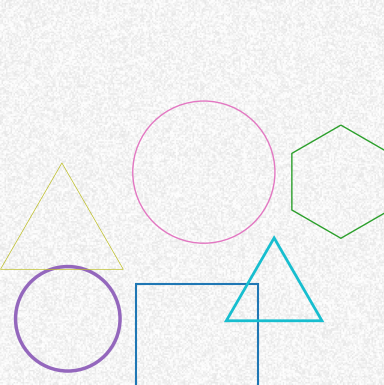[{"shape": "square", "thickness": 1.5, "radius": 0.8, "center": [0.512, 0.104]}, {"shape": "hexagon", "thickness": 1, "radius": 0.74, "center": [0.885, 0.528]}, {"shape": "circle", "thickness": 2.5, "radius": 0.68, "center": [0.176, 0.172]}, {"shape": "circle", "thickness": 1, "radius": 0.92, "center": [0.529, 0.553]}, {"shape": "triangle", "thickness": 0.5, "radius": 0.92, "center": [0.161, 0.393]}, {"shape": "triangle", "thickness": 2, "radius": 0.72, "center": [0.712, 0.239]}]